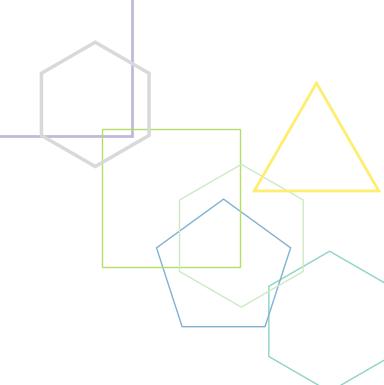[{"shape": "hexagon", "thickness": 1, "radius": 0.91, "center": [0.856, 0.165]}, {"shape": "square", "thickness": 2, "radius": 0.99, "center": [0.145, 0.845]}, {"shape": "pentagon", "thickness": 1, "radius": 0.92, "center": [0.581, 0.3]}, {"shape": "square", "thickness": 1, "radius": 0.9, "center": [0.444, 0.485]}, {"shape": "hexagon", "thickness": 2.5, "radius": 0.81, "center": [0.247, 0.729]}, {"shape": "hexagon", "thickness": 1, "radius": 0.93, "center": [0.627, 0.388]}, {"shape": "triangle", "thickness": 2, "radius": 0.93, "center": [0.822, 0.597]}]